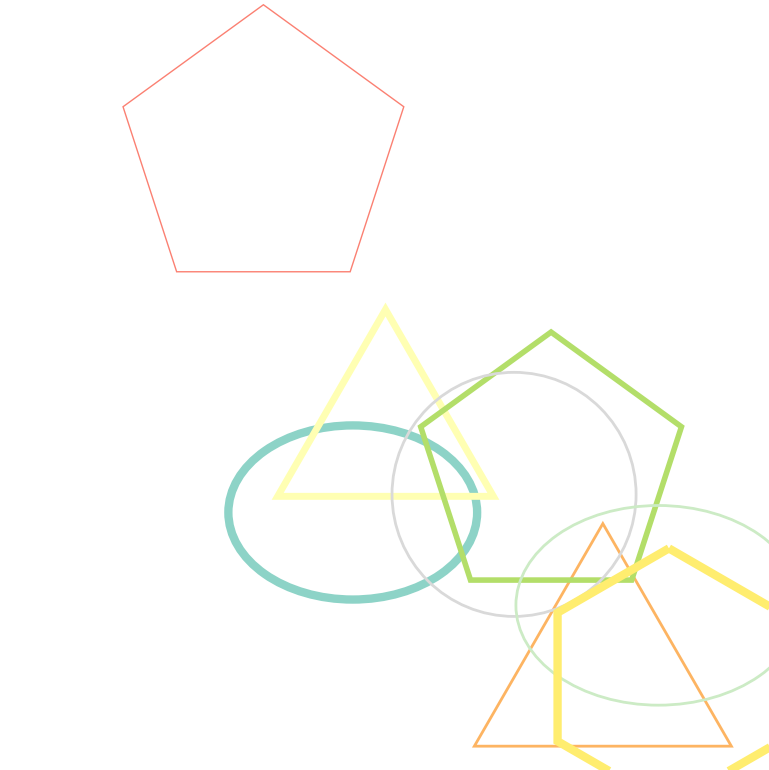[{"shape": "oval", "thickness": 3, "radius": 0.81, "center": [0.458, 0.334]}, {"shape": "triangle", "thickness": 2.5, "radius": 0.81, "center": [0.501, 0.436]}, {"shape": "pentagon", "thickness": 0.5, "radius": 0.96, "center": [0.342, 0.802]}, {"shape": "triangle", "thickness": 1, "radius": 0.96, "center": [0.783, 0.127]}, {"shape": "pentagon", "thickness": 2, "radius": 0.89, "center": [0.716, 0.391]}, {"shape": "circle", "thickness": 1, "radius": 0.79, "center": [0.668, 0.358]}, {"shape": "oval", "thickness": 1, "radius": 0.93, "center": [0.855, 0.214]}, {"shape": "hexagon", "thickness": 3, "radius": 0.83, "center": [0.869, 0.121]}]